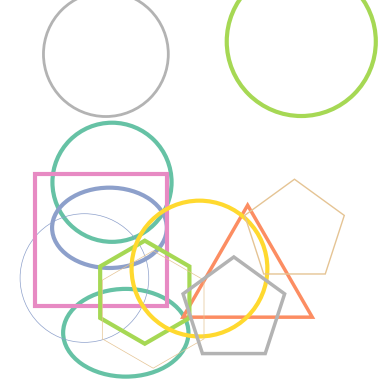[{"shape": "circle", "thickness": 3, "radius": 0.77, "center": [0.291, 0.527]}, {"shape": "oval", "thickness": 3, "radius": 0.81, "center": [0.327, 0.136]}, {"shape": "triangle", "thickness": 2.5, "radius": 0.97, "center": [0.643, 0.273]}, {"shape": "oval", "thickness": 3, "radius": 0.75, "center": [0.284, 0.408]}, {"shape": "circle", "thickness": 0.5, "radius": 0.84, "center": [0.219, 0.278]}, {"shape": "square", "thickness": 3, "radius": 0.86, "center": [0.262, 0.376]}, {"shape": "hexagon", "thickness": 3, "radius": 0.67, "center": [0.376, 0.241]}, {"shape": "circle", "thickness": 3, "radius": 0.97, "center": [0.783, 0.892]}, {"shape": "circle", "thickness": 3, "radius": 0.88, "center": [0.518, 0.302]}, {"shape": "pentagon", "thickness": 1, "radius": 0.68, "center": [0.765, 0.398]}, {"shape": "hexagon", "thickness": 0.5, "radius": 0.76, "center": [0.398, 0.196]}, {"shape": "pentagon", "thickness": 2.5, "radius": 0.69, "center": [0.607, 0.194]}, {"shape": "circle", "thickness": 2, "radius": 0.81, "center": [0.275, 0.859]}]